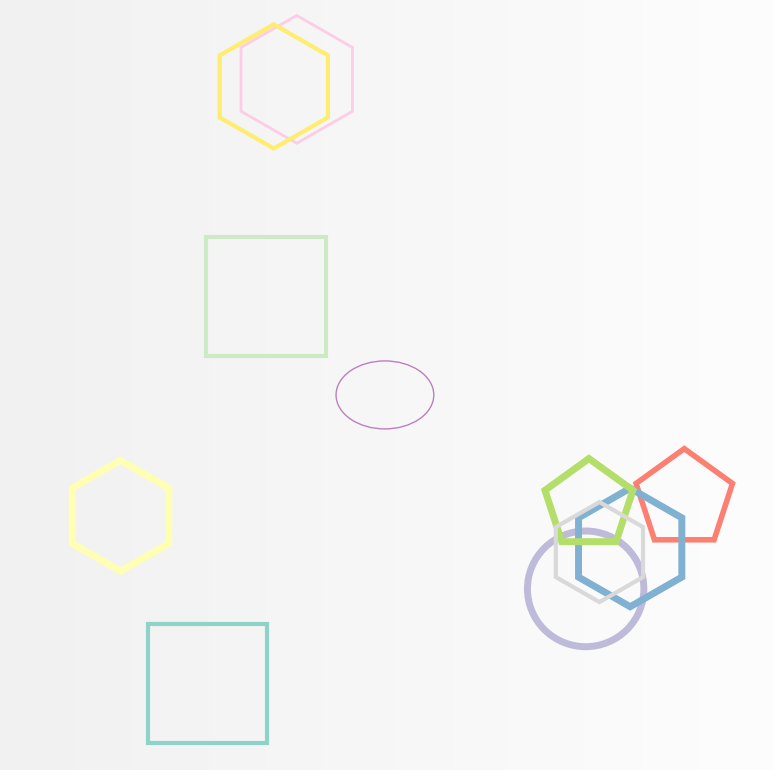[{"shape": "square", "thickness": 1.5, "radius": 0.38, "center": [0.268, 0.112]}, {"shape": "hexagon", "thickness": 2.5, "radius": 0.36, "center": [0.155, 0.33]}, {"shape": "circle", "thickness": 2.5, "radius": 0.38, "center": [0.756, 0.235]}, {"shape": "pentagon", "thickness": 2, "radius": 0.33, "center": [0.883, 0.352]}, {"shape": "hexagon", "thickness": 2.5, "radius": 0.38, "center": [0.813, 0.289]}, {"shape": "pentagon", "thickness": 2.5, "radius": 0.3, "center": [0.76, 0.345]}, {"shape": "hexagon", "thickness": 1, "radius": 0.41, "center": [0.383, 0.897]}, {"shape": "hexagon", "thickness": 1.5, "radius": 0.32, "center": [0.773, 0.283]}, {"shape": "oval", "thickness": 0.5, "radius": 0.32, "center": [0.497, 0.487]}, {"shape": "square", "thickness": 1.5, "radius": 0.39, "center": [0.343, 0.615]}, {"shape": "hexagon", "thickness": 1.5, "radius": 0.4, "center": [0.353, 0.888]}]